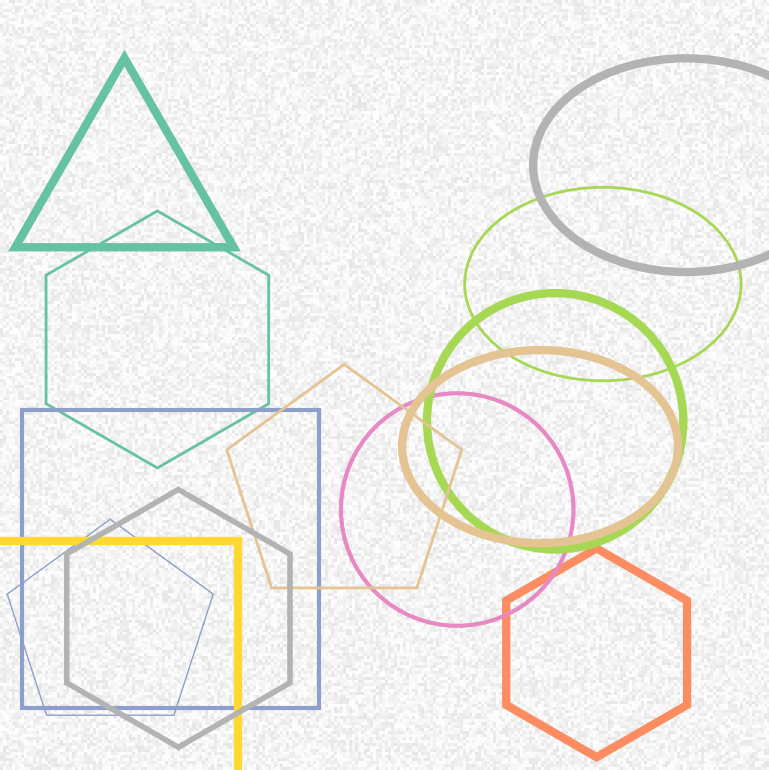[{"shape": "hexagon", "thickness": 1, "radius": 0.83, "center": [0.204, 0.559]}, {"shape": "triangle", "thickness": 3, "radius": 0.82, "center": [0.162, 0.761]}, {"shape": "hexagon", "thickness": 3, "radius": 0.68, "center": [0.775, 0.152]}, {"shape": "pentagon", "thickness": 0.5, "radius": 0.7, "center": [0.143, 0.185]}, {"shape": "square", "thickness": 1.5, "radius": 0.97, "center": [0.221, 0.274]}, {"shape": "circle", "thickness": 1.5, "radius": 0.76, "center": [0.594, 0.338]}, {"shape": "oval", "thickness": 1, "radius": 0.9, "center": [0.783, 0.631]}, {"shape": "circle", "thickness": 3, "radius": 0.83, "center": [0.721, 0.453]}, {"shape": "square", "thickness": 3, "radius": 0.98, "center": [0.113, 0.101]}, {"shape": "pentagon", "thickness": 1, "radius": 0.8, "center": [0.447, 0.366]}, {"shape": "oval", "thickness": 3, "radius": 0.9, "center": [0.701, 0.42]}, {"shape": "oval", "thickness": 3, "radius": 0.99, "center": [0.891, 0.785]}, {"shape": "hexagon", "thickness": 2, "radius": 0.84, "center": [0.232, 0.197]}]